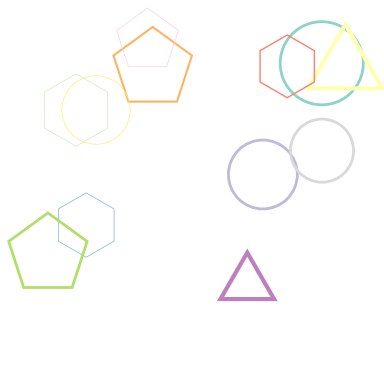[{"shape": "circle", "thickness": 2, "radius": 0.54, "center": [0.836, 0.836]}, {"shape": "triangle", "thickness": 3, "radius": 0.56, "center": [0.897, 0.826]}, {"shape": "circle", "thickness": 2, "radius": 0.45, "center": [0.683, 0.547]}, {"shape": "hexagon", "thickness": 1, "radius": 0.41, "center": [0.746, 0.828]}, {"shape": "hexagon", "thickness": 0.5, "radius": 0.42, "center": [0.224, 0.415]}, {"shape": "pentagon", "thickness": 1.5, "radius": 0.54, "center": [0.397, 0.823]}, {"shape": "pentagon", "thickness": 2, "radius": 0.54, "center": [0.124, 0.34]}, {"shape": "pentagon", "thickness": 0.5, "radius": 0.42, "center": [0.383, 0.895]}, {"shape": "circle", "thickness": 2, "radius": 0.41, "center": [0.836, 0.609]}, {"shape": "triangle", "thickness": 3, "radius": 0.4, "center": [0.642, 0.263]}, {"shape": "hexagon", "thickness": 0.5, "radius": 0.47, "center": [0.198, 0.714]}, {"shape": "circle", "thickness": 0.5, "radius": 0.44, "center": [0.249, 0.714]}]